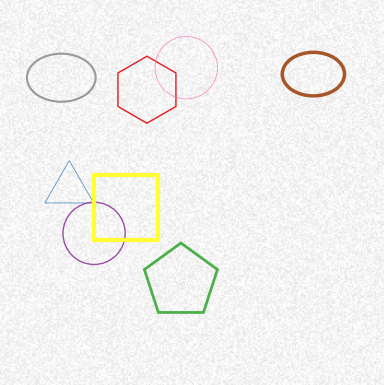[{"shape": "hexagon", "thickness": 1, "radius": 0.43, "center": [0.382, 0.767]}, {"shape": "triangle", "thickness": 0.5, "radius": 0.37, "center": [0.18, 0.51]}, {"shape": "pentagon", "thickness": 2, "radius": 0.5, "center": [0.47, 0.269]}, {"shape": "circle", "thickness": 1, "radius": 0.4, "center": [0.244, 0.394]}, {"shape": "square", "thickness": 3, "radius": 0.42, "center": [0.327, 0.461]}, {"shape": "oval", "thickness": 2.5, "radius": 0.4, "center": [0.814, 0.808]}, {"shape": "circle", "thickness": 0.5, "radius": 0.41, "center": [0.484, 0.824]}, {"shape": "oval", "thickness": 1.5, "radius": 0.45, "center": [0.159, 0.798]}]